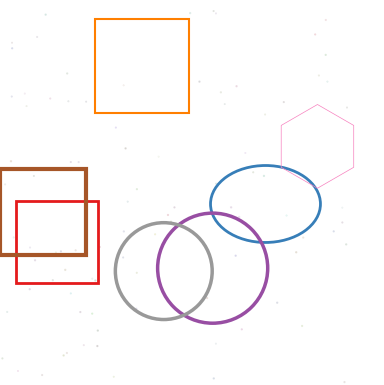[{"shape": "square", "thickness": 2, "radius": 0.53, "center": [0.148, 0.372]}, {"shape": "oval", "thickness": 2, "radius": 0.71, "center": [0.69, 0.47]}, {"shape": "circle", "thickness": 2.5, "radius": 0.71, "center": [0.552, 0.303]}, {"shape": "square", "thickness": 1.5, "radius": 0.61, "center": [0.368, 0.828]}, {"shape": "square", "thickness": 3, "radius": 0.56, "center": [0.111, 0.449]}, {"shape": "hexagon", "thickness": 0.5, "radius": 0.54, "center": [0.825, 0.62]}, {"shape": "circle", "thickness": 2.5, "radius": 0.63, "center": [0.425, 0.296]}]